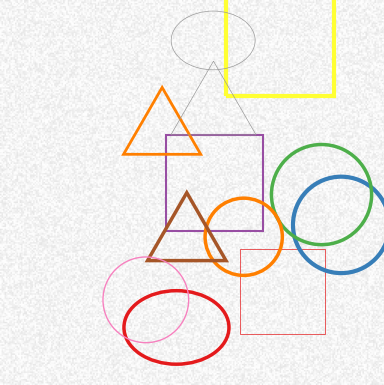[{"shape": "oval", "thickness": 2.5, "radius": 0.68, "center": [0.458, 0.149]}, {"shape": "square", "thickness": 0.5, "radius": 0.55, "center": [0.734, 0.243]}, {"shape": "circle", "thickness": 3, "radius": 0.63, "center": [0.886, 0.416]}, {"shape": "circle", "thickness": 2.5, "radius": 0.65, "center": [0.835, 0.495]}, {"shape": "square", "thickness": 1.5, "radius": 0.62, "center": [0.557, 0.524]}, {"shape": "circle", "thickness": 2.5, "radius": 0.5, "center": [0.633, 0.385]}, {"shape": "triangle", "thickness": 2, "radius": 0.58, "center": [0.421, 0.657]}, {"shape": "square", "thickness": 3, "radius": 0.71, "center": [0.727, 0.893]}, {"shape": "triangle", "thickness": 2.5, "radius": 0.59, "center": [0.485, 0.382]}, {"shape": "circle", "thickness": 1, "radius": 0.56, "center": [0.379, 0.221]}, {"shape": "triangle", "thickness": 0.5, "radius": 0.64, "center": [0.554, 0.713]}, {"shape": "oval", "thickness": 0.5, "radius": 0.55, "center": [0.554, 0.895]}]